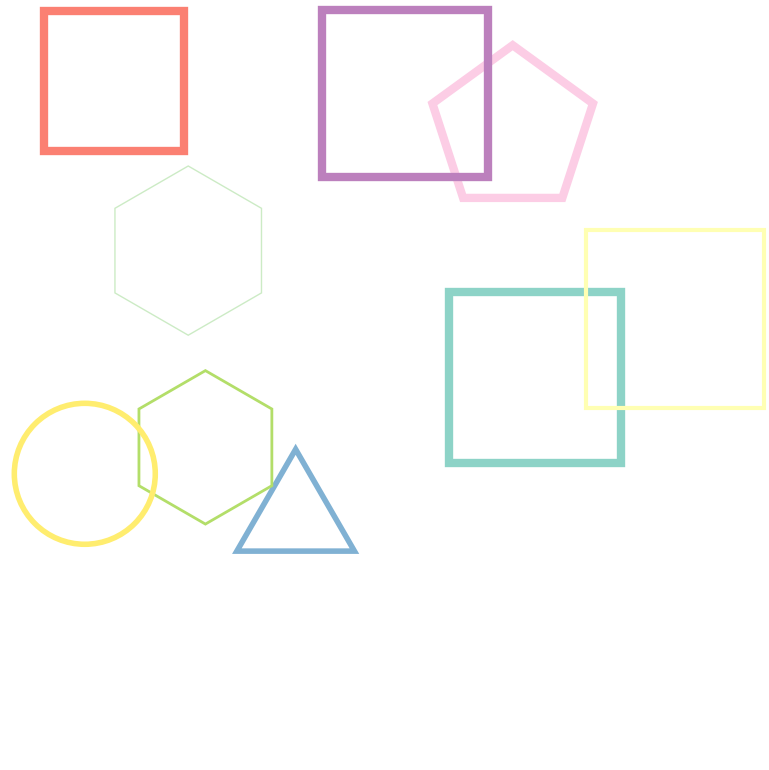[{"shape": "square", "thickness": 3, "radius": 0.56, "center": [0.695, 0.51]}, {"shape": "square", "thickness": 1.5, "radius": 0.58, "center": [0.876, 0.586]}, {"shape": "square", "thickness": 3, "radius": 0.45, "center": [0.148, 0.895]}, {"shape": "triangle", "thickness": 2, "radius": 0.44, "center": [0.384, 0.328]}, {"shape": "hexagon", "thickness": 1, "radius": 0.5, "center": [0.267, 0.419]}, {"shape": "pentagon", "thickness": 3, "radius": 0.55, "center": [0.666, 0.832]}, {"shape": "square", "thickness": 3, "radius": 0.54, "center": [0.526, 0.879]}, {"shape": "hexagon", "thickness": 0.5, "radius": 0.55, "center": [0.244, 0.675]}, {"shape": "circle", "thickness": 2, "radius": 0.46, "center": [0.11, 0.385]}]